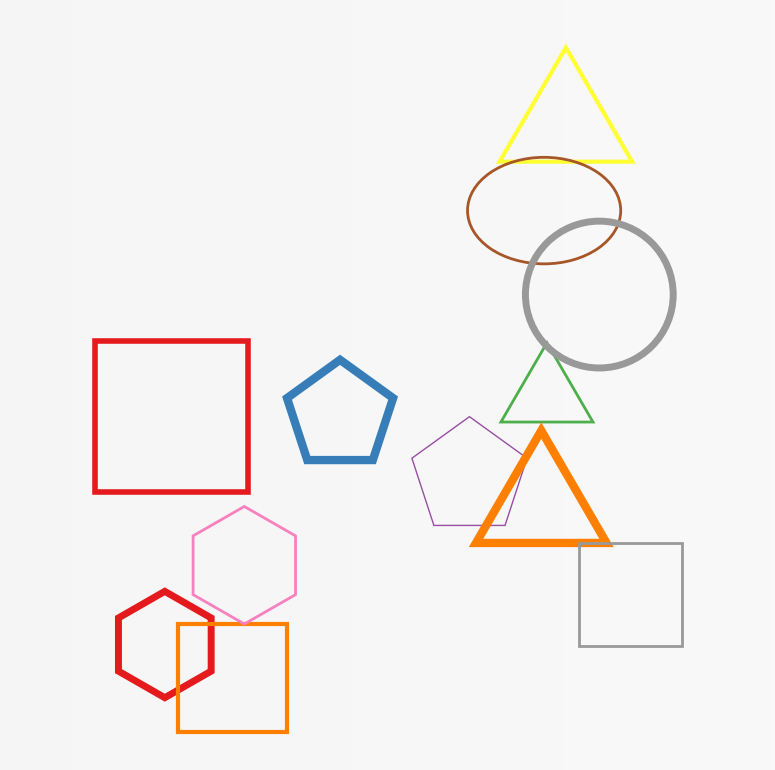[{"shape": "square", "thickness": 2, "radius": 0.49, "center": [0.221, 0.459]}, {"shape": "hexagon", "thickness": 2.5, "radius": 0.35, "center": [0.213, 0.163]}, {"shape": "pentagon", "thickness": 3, "radius": 0.36, "center": [0.439, 0.461]}, {"shape": "triangle", "thickness": 1, "radius": 0.34, "center": [0.706, 0.486]}, {"shape": "pentagon", "thickness": 0.5, "radius": 0.39, "center": [0.606, 0.381]}, {"shape": "square", "thickness": 1.5, "radius": 0.35, "center": [0.3, 0.12]}, {"shape": "triangle", "thickness": 3, "radius": 0.49, "center": [0.698, 0.344]}, {"shape": "triangle", "thickness": 1.5, "radius": 0.49, "center": [0.73, 0.839]}, {"shape": "oval", "thickness": 1, "radius": 0.49, "center": [0.702, 0.727]}, {"shape": "hexagon", "thickness": 1, "radius": 0.38, "center": [0.315, 0.266]}, {"shape": "circle", "thickness": 2.5, "radius": 0.48, "center": [0.773, 0.617]}, {"shape": "square", "thickness": 1, "radius": 0.33, "center": [0.813, 0.228]}]